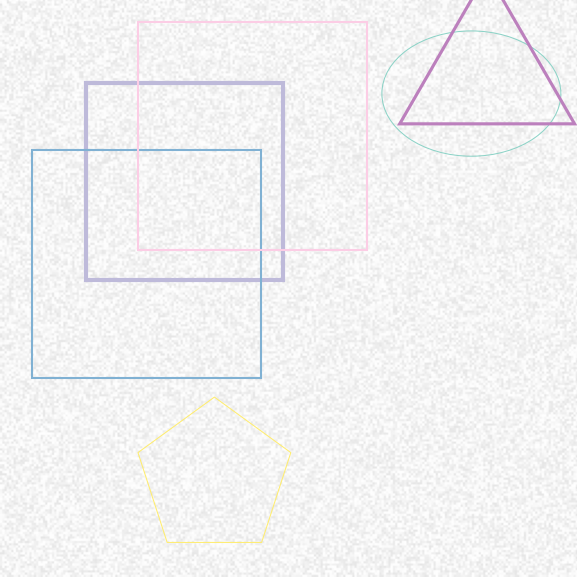[{"shape": "oval", "thickness": 0.5, "radius": 0.77, "center": [0.816, 0.837]}, {"shape": "square", "thickness": 2, "radius": 0.85, "center": [0.319, 0.685]}, {"shape": "square", "thickness": 1, "radius": 0.99, "center": [0.253, 0.542]}, {"shape": "square", "thickness": 1, "radius": 0.99, "center": [0.438, 0.764]}, {"shape": "triangle", "thickness": 1.5, "radius": 0.87, "center": [0.844, 0.872]}, {"shape": "pentagon", "thickness": 0.5, "radius": 0.7, "center": [0.371, 0.172]}]